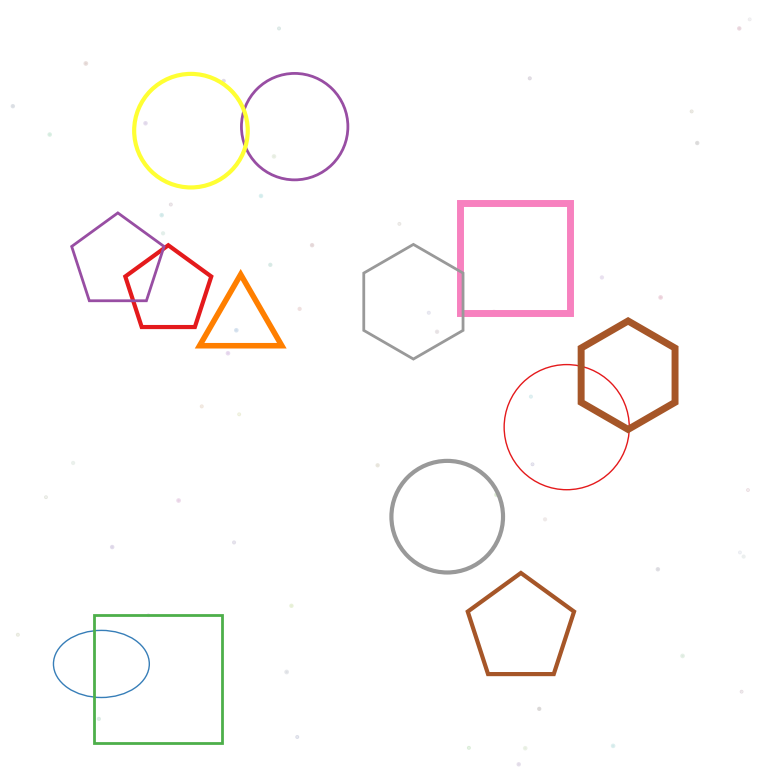[{"shape": "pentagon", "thickness": 1.5, "radius": 0.29, "center": [0.219, 0.623]}, {"shape": "circle", "thickness": 0.5, "radius": 0.41, "center": [0.736, 0.445]}, {"shape": "oval", "thickness": 0.5, "radius": 0.31, "center": [0.132, 0.138]}, {"shape": "square", "thickness": 1, "radius": 0.41, "center": [0.205, 0.118]}, {"shape": "circle", "thickness": 1, "radius": 0.35, "center": [0.383, 0.836]}, {"shape": "pentagon", "thickness": 1, "radius": 0.32, "center": [0.153, 0.66]}, {"shape": "triangle", "thickness": 2, "radius": 0.31, "center": [0.313, 0.582]}, {"shape": "circle", "thickness": 1.5, "radius": 0.37, "center": [0.248, 0.83]}, {"shape": "hexagon", "thickness": 2.5, "radius": 0.35, "center": [0.816, 0.513]}, {"shape": "pentagon", "thickness": 1.5, "radius": 0.36, "center": [0.676, 0.183]}, {"shape": "square", "thickness": 2.5, "radius": 0.36, "center": [0.668, 0.665]}, {"shape": "circle", "thickness": 1.5, "radius": 0.36, "center": [0.581, 0.329]}, {"shape": "hexagon", "thickness": 1, "radius": 0.37, "center": [0.537, 0.608]}]